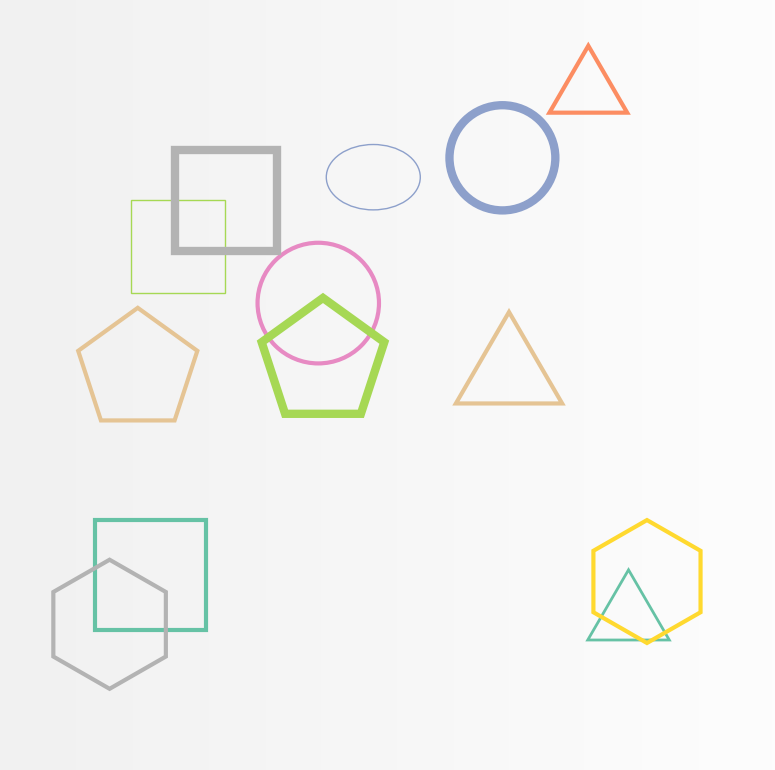[{"shape": "triangle", "thickness": 1, "radius": 0.3, "center": [0.811, 0.199]}, {"shape": "square", "thickness": 1.5, "radius": 0.36, "center": [0.194, 0.254]}, {"shape": "triangle", "thickness": 1.5, "radius": 0.29, "center": [0.759, 0.883]}, {"shape": "circle", "thickness": 3, "radius": 0.34, "center": [0.648, 0.795]}, {"shape": "oval", "thickness": 0.5, "radius": 0.3, "center": [0.482, 0.77]}, {"shape": "circle", "thickness": 1.5, "radius": 0.39, "center": [0.411, 0.606]}, {"shape": "square", "thickness": 0.5, "radius": 0.3, "center": [0.23, 0.68]}, {"shape": "pentagon", "thickness": 3, "radius": 0.42, "center": [0.417, 0.53]}, {"shape": "hexagon", "thickness": 1.5, "radius": 0.4, "center": [0.835, 0.245]}, {"shape": "pentagon", "thickness": 1.5, "radius": 0.4, "center": [0.178, 0.519]}, {"shape": "triangle", "thickness": 1.5, "radius": 0.4, "center": [0.657, 0.516]}, {"shape": "hexagon", "thickness": 1.5, "radius": 0.42, "center": [0.141, 0.189]}, {"shape": "square", "thickness": 3, "radius": 0.33, "center": [0.291, 0.74]}]